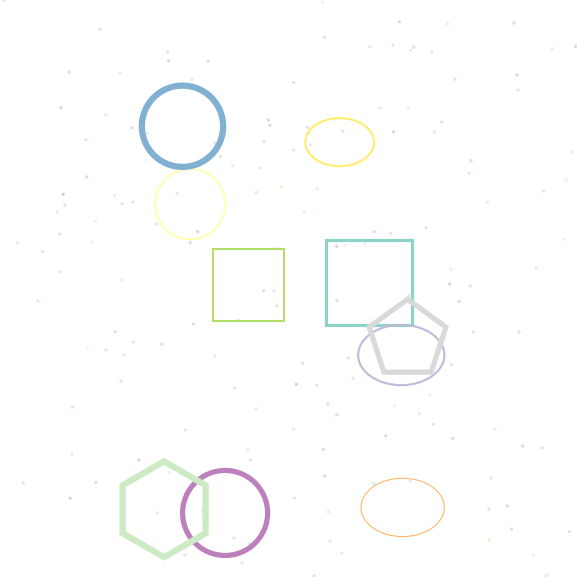[{"shape": "square", "thickness": 1.5, "radius": 0.37, "center": [0.638, 0.51]}, {"shape": "circle", "thickness": 1, "radius": 0.3, "center": [0.33, 0.646]}, {"shape": "oval", "thickness": 1, "radius": 0.37, "center": [0.695, 0.384]}, {"shape": "circle", "thickness": 3, "radius": 0.35, "center": [0.316, 0.781]}, {"shape": "oval", "thickness": 0.5, "radius": 0.36, "center": [0.697, 0.121]}, {"shape": "square", "thickness": 1, "radius": 0.31, "center": [0.431, 0.506]}, {"shape": "pentagon", "thickness": 2.5, "radius": 0.35, "center": [0.706, 0.411]}, {"shape": "circle", "thickness": 2.5, "radius": 0.37, "center": [0.39, 0.111]}, {"shape": "hexagon", "thickness": 3, "radius": 0.41, "center": [0.284, 0.117]}, {"shape": "oval", "thickness": 1, "radius": 0.3, "center": [0.588, 0.753]}]